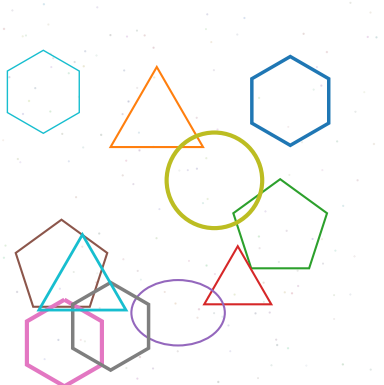[{"shape": "hexagon", "thickness": 2.5, "radius": 0.58, "center": [0.754, 0.738]}, {"shape": "triangle", "thickness": 1.5, "radius": 0.69, "center": [0.407, 0.687]}, {"shape": "pentagon", "thickness": 1.5, "radius": 0.64, "center": [0.728, 0.407]}, {"shape": "triangle", "thickness": 1.5, "radius": 0.5, "center": [0.618, 0.26]}, {"shape": "oval", "thickness": 1.5, "radius": 0.61, "center": [0.463, 0.188]}, {"shape": "pentagon", "thickness": 1.5, "radius": 0.63, "center": [0.16, 0.304]}, {"shape": "hexagon", "thickness": 3, "radius": 0.56, "center": [0.167, 0.109]}, {"shape": "hexagon", "thickness": 2.5, "radius": 0.57, "center": [0.287, 0.152]}, {"shape": "circle", "thickness": 3, "radius": 0.62, "center": [0.557, 0.532]}, {"shape": "triangle", "thickness": 2, "radius": 0.65, "center": [0.214, 0.26]}, {"shape": "hexagon", "thickness": 1, "radius": 0.54, "center": [0.113, 0.762]}]